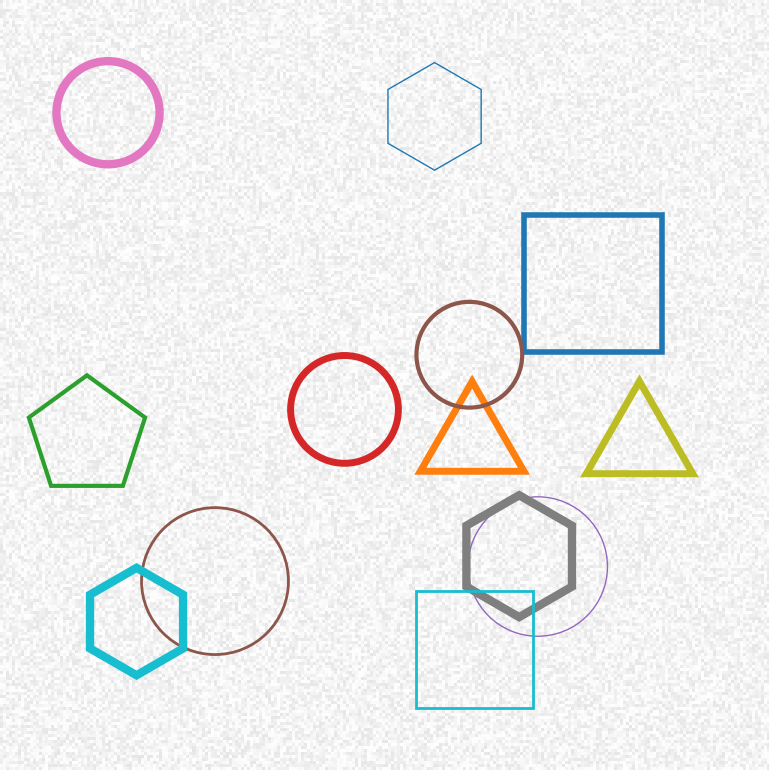[{"shape": "square", "thickness": 2, "radius": 0.45, "center": [0.77, 0.632]}, {"shape": "hexagon", "thickness": 0.5, "radius": 0.35, "center": [0.564, 0.849]}, {"shape": "triangle", "thickness": 2.5, "radius": 0.39, "center": [0.613, 0.427]}, {"shape": "pentagon", "thickness": 1.5, "radius": 0.4, "center": [0.113, 0.433]}, {"shape": "circle", "thickness": 2.5, "radius": 0.35, "center": [0.447, 0.468]}, {"shape": "circle", "thickness": 0.5, "radius": 0.45, "center": [0.698, 0.264]}, {"shape": "circle", "thickness": 1, "radius": 0.48, "center": [0.279, 0.245]}, {"shape": "circle", "thickness": 1.5, "radius": 0.34, "center": [0.61, 0.539]}, {"shape": "circle", "thickness": 3, "radius": 0.33, "center": [0.14, 0.854]}, {"shape": "hexagon", "thickness": 3, "radius": 0.4, "center": [0.674, 0.278]}, {"shape": "triangle", "thickness": 2.5, "radius": 0.4, "center": [0.831, 0.425]}, {"shape": "hexagon", "thickness": 3, "radius": 0.35, "center": [0.177, 0.193]}, {"shape": "square", "thickness": 1, "radius": 0.38, "center": [0.616, 0.157]}]